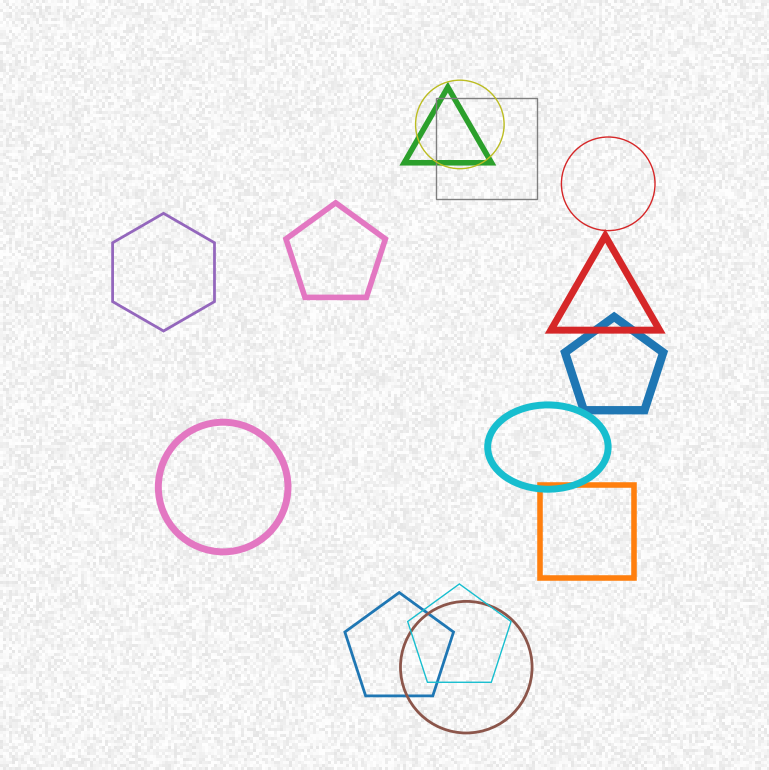[{"shape": "pentagon", "thickness": 1, "radius": 0.37, "center": [0.518, 0.156]}, {"shape": "pentagon", "thickness": 3, "radius": 0.34, "center": [0.798, 0.521]}, {"shape": "square", "thickness": 2, "radius": 0.3, "center": [0.762, 0.31]}, {"shape": "triangle", "thickness": 2, "radius": 0.33, "center": [0.582, 0.821]}, {"shape": "circle", "thickness": 0.5, "radius": 0.3, "center": [0.79, 0.761]}, {"shape": "triangle", "thickness": 2.5, "radius": 0.41, "center": [0.786, 0.612]}, {"shape": "hexagon", "thickness": 1, "radius": 0.38, "center": [0.212, 0.647]}, {"shape": "circle", "thickness": 1, "radius": 0.43, "center": [0.606, 0.134]}, {"shape": "pentagon", "thickness": 2, "radius": 0.34, "center": [0.436, 0.669]}, {"shape": "circle", "thickness": 2.5, "radius": 0.42, "center": [0.29, 0.367]}, {"shape": "square", "thickness": 0.5, "radius": 0.33, "center": [0.632, 0.807]}, {"shape": "circle", "thickness": 0.5, "radius": 0.29, "center": [0.597, 0.838]}, {"shape": "oval", "thickness": 2.5, "radius": 0.39, "center": [0.712, 0.419]}, {"shape": "pentagon", "thickness": 0.5, "radius": 0.35, "center": [0.597, 0.171]}]